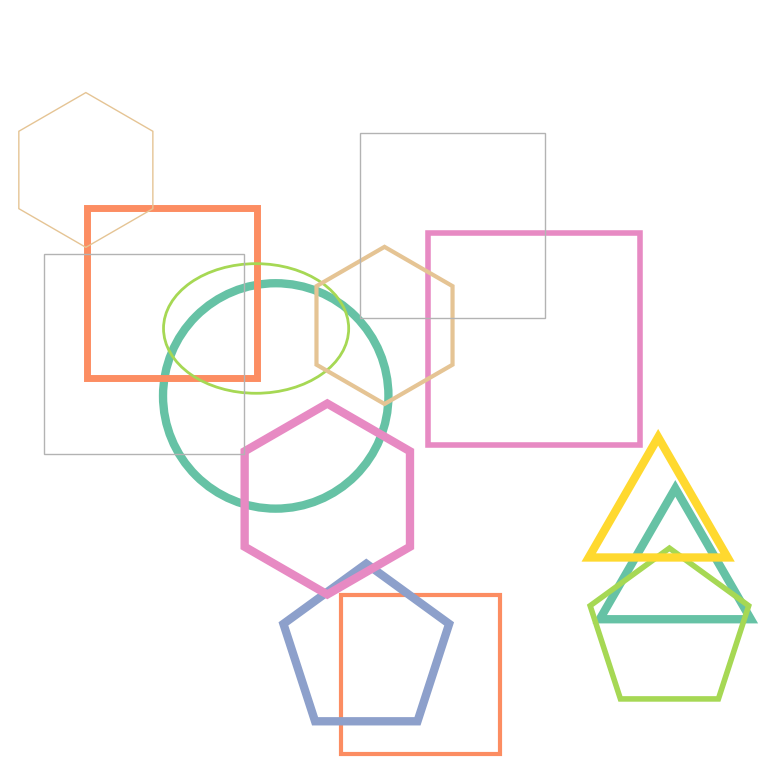[{"shape": "triangle", "thickness": 3, "radius": 0.57, "center": [0.877, 0.252]}, {"shape": "circle", "thickness": 3, "radius": 0.73, "center": [0.358, 0.486]}, {"shape": "square", "thickness": 1.5, "radius": 0.52, "center": [0.547, 0.124]}, {"shape": "square", "thickness": 2.5, "radius": 0.55, "center": [0.223, 0.62]}, {"shape": "pentagon", "thickness": 3, "radius": 0.57, "center": [0.476, 0.155]}, {"shape": "square", "thickness": 2, "radius": 0.69, "center": [0.693, 0.56]}, {"shape": "hexagon", "thickness": 3, "radius": 0.62, "center": [0.425, 0.352]}, {"shape": "oval", "thickness": 1, "radius": 0.6, "center": [0.333, 0.573]}, {"shape": "pentagon", "thickness": 2, "radius": 0.54, "center": [0.869, 0.18]}, {"shape": "triangle", "thickness": 3, "radius": 0.52, "center": [0.855, 0.328]}, {"shape": "hexagon", "thickness": 0.5, "radius": 0.5, "center": [0.111, 0.779]}, {"shape": "hexagon", "thickness": 1.5, "radius": 0.51, "center": [0.499, 0.577]}, {"shape": "square", "thickness": 0.5, "radius": 0.6, "center": [0.588, 0.707]}, {"shape": "square", "thickness": 0.5, "radius": 0.65, "center": [0.187, 0.54]}]